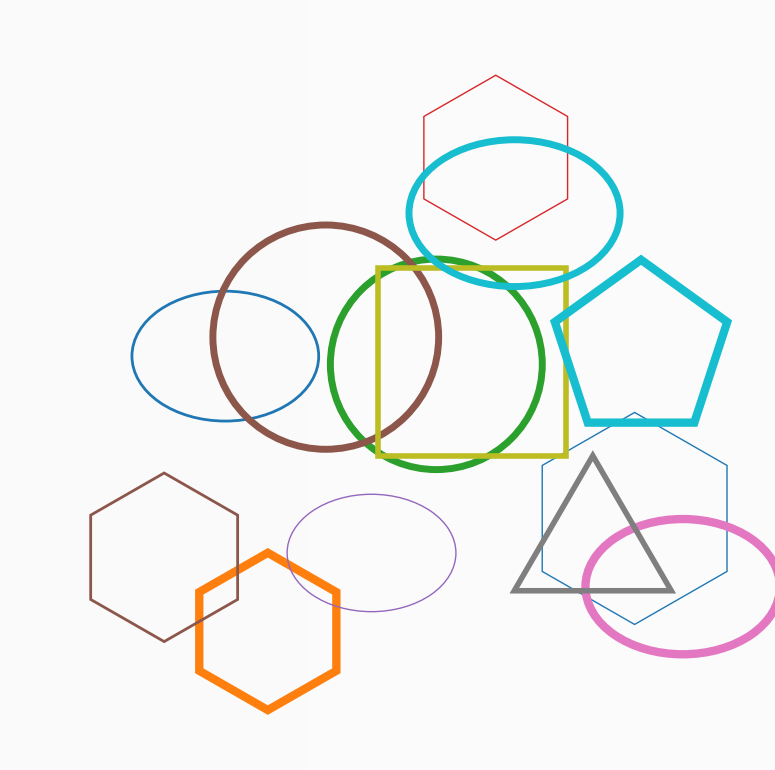[{"shape": "hexagon", "thickness": 0.5, "radius": 0.69, "center": [0.819, 0.327]}, {"shape": "oval", "thickness": 1, "radius": 0.6, "center": [0.291, 0.537]}, {"shape": "hexagon", "thickness": 3, "radius": 0.51, "center": [0.346, 0.18]}, {"shape": "circle", "thickness": 2.5, "radius": 0.68, "center": [0.563, 0.527]}, {"shape": "hexagon", "thickness": 0.5, "radius": 0.54, "center": [0.64, 0.795]}, {"shape": "oval", "thickness": 0.5, "radius": 0.54, "center": [0.479, 0.282]}, {"shape": "circle", "thickness": 2.5, "radius": 0.73, "center": [0.42, 0.562]}, {"shape": "hexagon", "thickness": 1, "radius": 0.55, "center": [0.212, 0.276]}, {"shape": "oval", "thickness": 3, "radius": 0.63, "center": [0.881, 0.238]}, {"shape": "triangle", "thickness": 2, "radius": 0.58, "center": [0.765, 0.291]}, {"shape": "square", "thickness": 2, "radius": 0.61, "center": [0.609, 0.53]}, {"shape": "oval", "thickness": 2.5, "radius": 0.68, "center": [0.664, 0.723]}, {"shape": "pentagon", "thickness": 3, "radius": 0.58, "center": [0.827, 0.546]}]